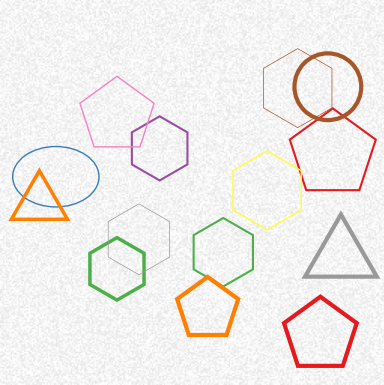[{"shape": "pentagon", "thickness": 3, "radius": 0.5, "center": [0.832, 0.13]}, {"shape": "pentagon", "thickness": 1.5, "radius": 0.59, "center": [0.864, 0.601]}, {"shape": "oval", "thickness": 1, "radius": 0.56, "center": [0.145, 0.541]}, {"shape": "hexagon", "thickness": 1.5, "radius": 0.44, "center": [0.58, 0.345]}, {"shape": "hexagon", "thickness": 2.5, "radius": 0.41, "center": [0.304, 0.302]}, {"shape": "hexagon", "thickness": 1.5, "radius": 0.42, "center": [0.415, 0.615]}, {"shape": "pentagon", "thickness": 3, "radius": 0.42, "center": [0.539, 0.197]}, {"shape": "triangle", "thickness": 2.5, "radius": 0.42, "center": [0.102, 0.472]}, {"shape": "hexagon", "thickness": 1, "radius": 0.51, "center": [0.694, 0.506]}, {"shape": "circle", "thickness": 3, "radius": 0.43, "center": [0.852, 0.775]}, {"shape": "hexagon", "thickness": 0.5, "radius": 0.51, "center": [0.773, 0.771]}, {"shape": "pentagon", "thickness": 1, "radius": 0.51, "center": [0.304, 0.7]}, {"shape": "triangle", "thickness": 3, "radius": 0.54, "center": [0.886, 0.335]}, {"shape": "hexagon", "thickness": 0.5, "radius": 0.46, "center": [0.361, 0.378]}]